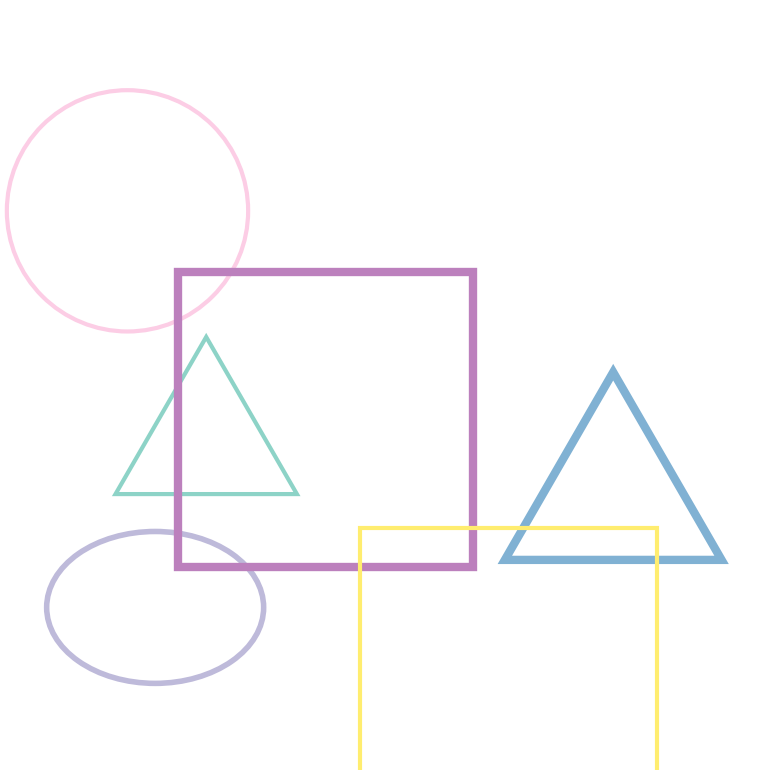[{"shape": "triangle", "thickness": 1.5, "radius": 0.68, "center": [0.268, 0.426]}, {"shape": "oval", "thickness": 2, "radius": 0.7, "center": [0.201, 0.211]}, {"shape": "triangle", "thickness": 3, "radius": 0.81, "center": [0.796, 0.354]}, {"shape": "circle", "thickness": 1.5, "radius": 0.78, "center": [0.166, 0.726]}, {"shape": "square", "thickness": 3, "radius": 0.96, "center": [0.422, 0.455]}, {"shape": "square", "thickness": 1.5, "radius": 0.96, "center": [0.66, 0.122]}]